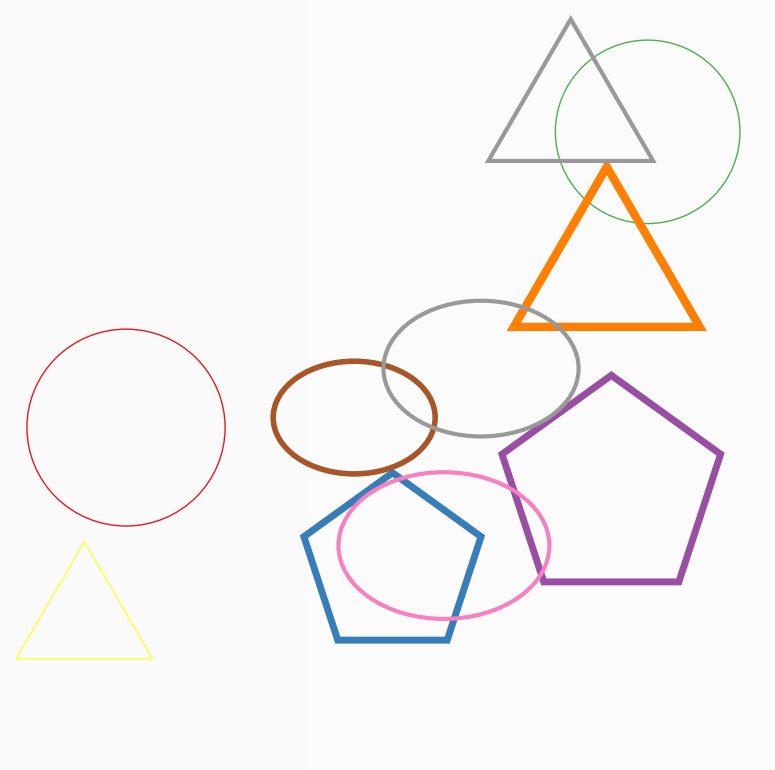[{"shape": "circle", "thickness": 0.5, "radius": 0.64, "center": [0.163, 0.445]}, {"shape": "pentagon", "thickness": 2.5, "radius": 0.6, "center": [0.506, 0.266]}, {"shape": "circle", "thickness": 0.5, "radius": 0.6, "center": [0.836, 0.829]}, {"shape": "pentagon", "thickness": 2.5, "radius": 0.74, "center": [0.789, 0.364]}, {"shape": "triangle", "thickness": 3, "radius": 0.69, "center": [0.783, 0.645]}, {"shape": "triangle", "thickness": 0.5, "radius": 0.51, "center": [0.109, 0.195]}, {"shape": "oval", "thickness": 2, "radius": 0.52, "center": [0.457, 0.458]}, {"shape": "oval", "thickness": 1.5, "radius": 0.68, "center": [0.573, 0.291]}, {"shape": "triangle", "thickness": 1.5, "radius": 0.61, "center": [0.736, 0.852]}, {"shape": "oval", "thickness": 1.5, "radius": 0.63, "center": [0.621, 0.521]}]